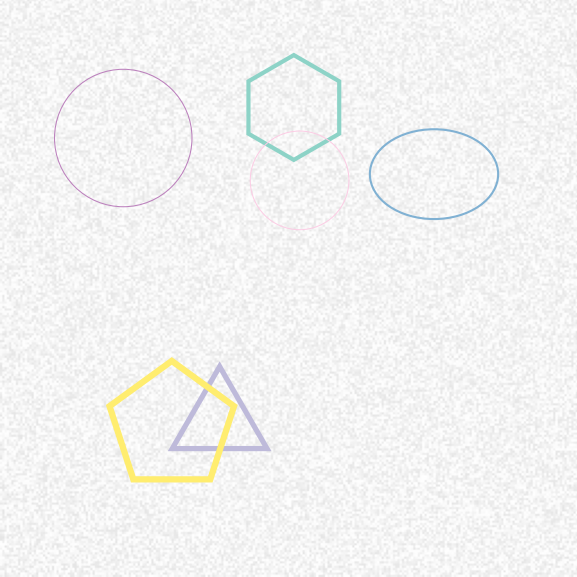[{"shape": "hexagon", "thickness": 2, "radius": 0.45, "center": [0.509, 0.813]}, {"shape": "triangle", "thickness": 2.5, "radius": 0.47, "center": [0.38, 0.27]}, {"shape": "oval", "thickness": 1, "radius": 0.56, "center": [0.752, 0.698]}, {"shape": "circle", "thickness": 0.5, "radius": 0.43, "center": [0.519, 0.687]}, {"shape": "circle", "thickness": 0.5, "radius": 0.6, "center": [0.213, 0.76]}, {"shape": "pentagon", "thickness": 3, "radius": 0.57, "center": [0.297, 0.261]}]